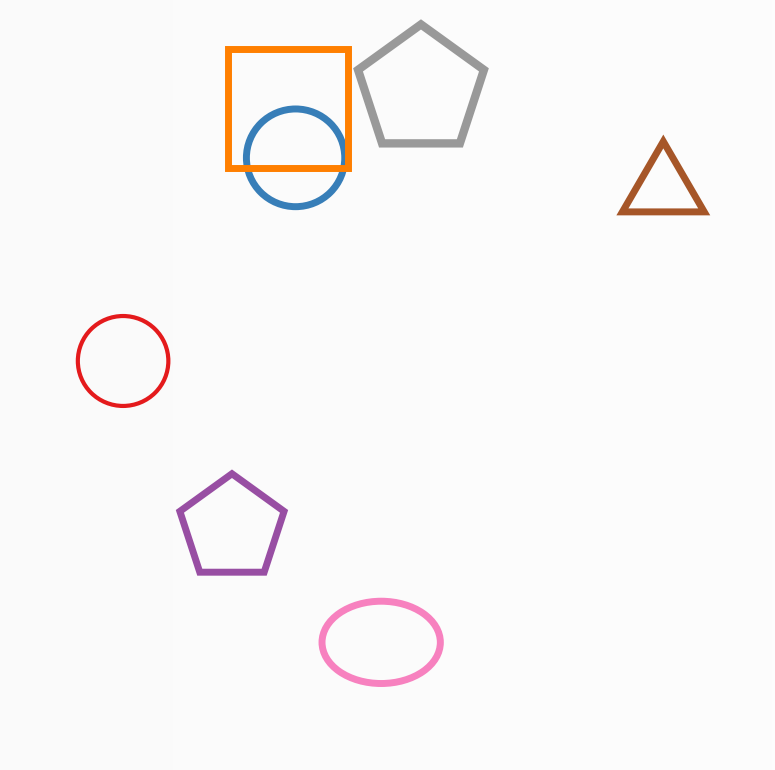[{"shape": "circle", "thickness": 1.5, "radius": 0.29, "center": [0.159, 0.531]}, {"shape": "circle", "thickness": 2.5, "radius": 0.32, "center": [0.381, 0.795]}, {"shape": "pentagon", "thickness": 2.5, "radius": 0.35, "center": [0.299, 0.314]}, {"shape": "square", "thickness": 2.5, "radius": 0.39, "center": [0.372, 0.859]}, {"shape": "triangle", "thickness": 2.5, "radius": 0.3, "center": [0.856, 0.755]}, {"shape": "oval", "thickness": 2.5, "radius": 0.38, "center": [0.492, 0.166]}, {"shape": "pentagon", "thickness": 3, "radius": 0.43, "center": [0.543, 0.883]}]